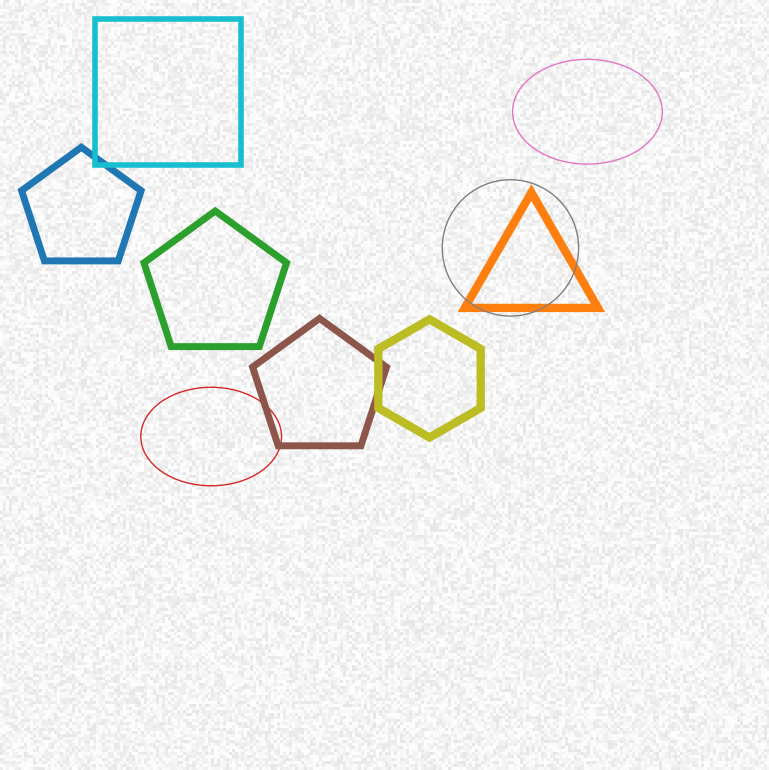[{"shape": "pentagon", "thickness": 2.5, "radius": 0.41, "center": [0.106, 0.727]}, {"shape": "triangle", "thickness": 3, "radius": 0.5, "center": [0.69, 0.65]}, {"shape": "pentagon", "thickness": 2.5, "radius": 0.49, "center": [0.28, 0.629]}, {"shape": "oval", "thickness": 0.5, "radius": 0.46, "center": [0.274, 0.433]}, {"shape": "pentagon", "thickness": 2.5, "radius": 0.46, "center": [0.415, 0.495]}, {"shape": "oval", "thickness": 0.5, "radius": 0.49, "center": [0.763, 0.855]}, {"shape": "circle", "thickness": 0.5, "radius": 0.44, "center": [0.663, 0.678]}, {"shape": "hexagon", "thickness": 3, "radius": 0.38, "center": [0.558, 0.509]}, {"shape": "square", "thickness": 2, "radius": 0.47, "center": [0.219, 0.881]}]